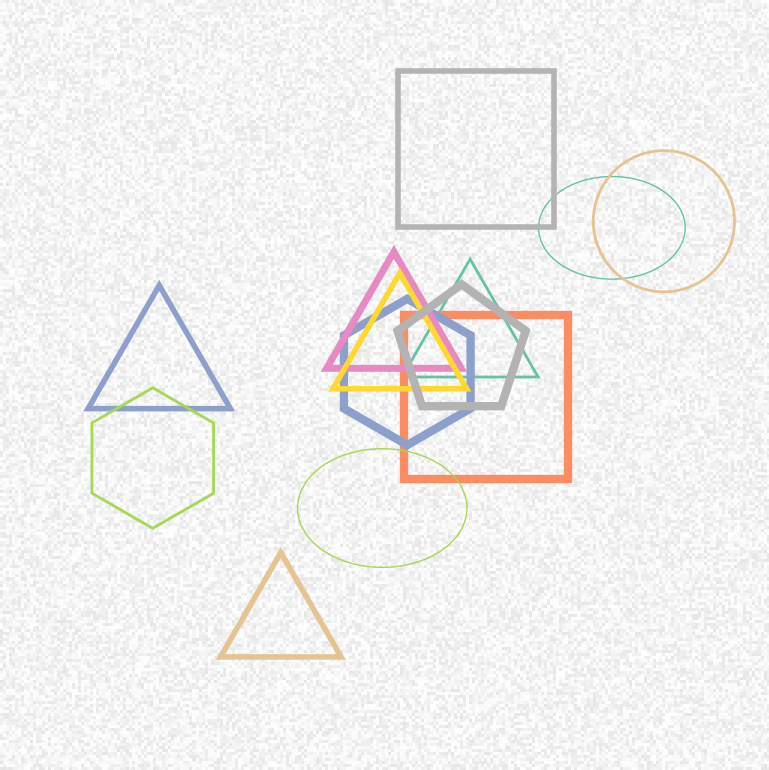[{"shape": "oval", "thickness": 0.5, "radius": 0.48, "center": [0.795, 0.704]}, {"shape": "triangle", "thickness": 1, "radius": 0.51, "center": [0.611, 0.561]}, {"shape": "square", "thickness": 3, "radius": 0.53, "center": [0.631, 0.484]}, {"shape": "triangle", "thickness": 2, "radius": 0.53, "center": [0.207, 0.523]}, {"shape": "hexagon", "thickness": 3, "radius": 0.47, "center": [0.529, 0.517]}, {"shape": "triangle", "thickness": 2.5, "radius": 0.5, "center": [0.512, 0.572]}, {"shape": "hexagon", "thickness": 1, "radius": 0.46, "center": [0.198, 0.405]}, {"shape": "oval", "thickness": 0.5, "radius": 0.55, "center": [0.496, 0.34]}, {"shape": "triangle", "thickness": 2, "radius": 0.5, "center": [0.519, 0.545]}, {"shape": "circle", "thickness": 1, "radius": 0.46, "center": [0.862, 0.713]}, {"shape": "triangle", "thickness": 2, "radius": 0.45, "center": [0.365, 0.192]}, {"shape": "square", "thickness": 2, "radius": 0.51, "center": [0.618, 0.806]}, {"shape": "pentagon", "thickness": 3, "radius": 0.44, "center": [0.6, 0.543]}]